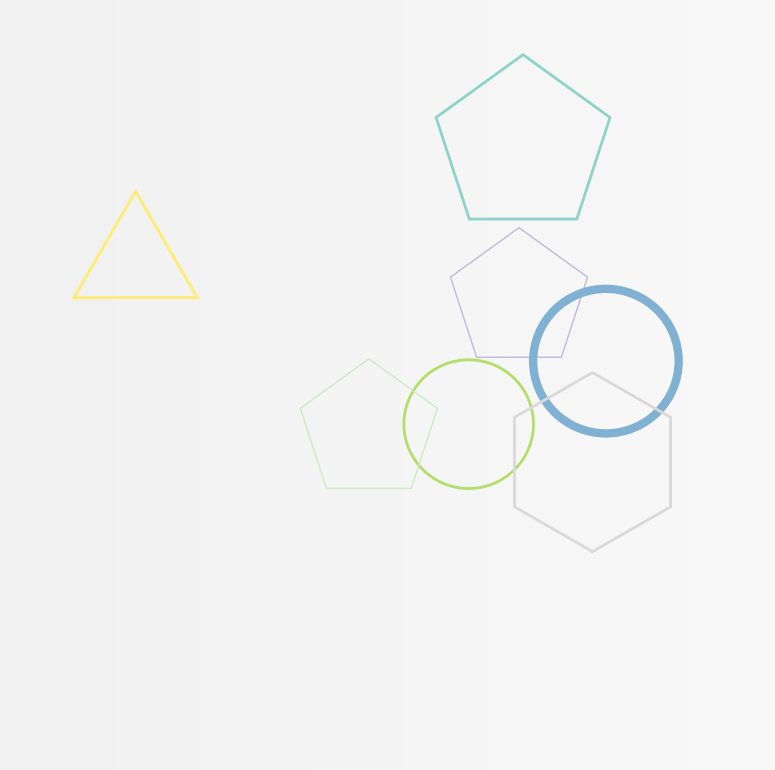[{"shape": "pentagon", "thickness": 1, "radius": 0.59, "center": [0.675, 0.811]}, {"shape": "pentagon", "thickness": 0.5, "radius": 0.46, "center": [0.67, 0.611]}, {"shape": "circle", "thickness": 3, "radius": 0.47, "center": [0.782, 0.531]}, {"shape": "circle", "thickness": 1, "radius": 0.42, "center": [0.605, 0.449]}, {"shape": "hexagon", "thickness": 1, "radius": 0.58, "center": [0.765, 0.4]}, {"shape": "pentagon", "thickness": 0.5, "radius": 0.47, "center": [0.476, 0.441]}, {"shape": "triangle", "thickness": 1, "radius": 0.46, "center": [0.175, 0.659]}]